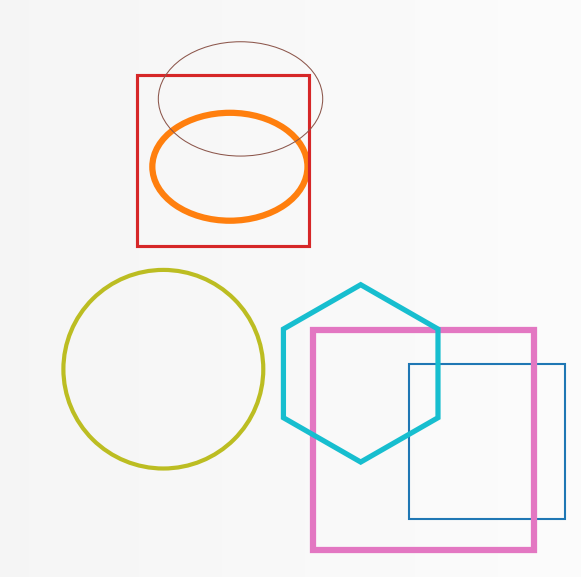[{"shape": "square", "thickness": 1, "radius": 0.67, "center": [0.837, 0.235]}, {"shape": "oval", "thickness": 3, "radius": 0.67, "center": [0.396, 0.71]}, {"shape": "square", "thickness": 1.5, "radius": 0.74, "center": [0.384, 0.721]}, {"shape": "oval", "thickness": 0.5, "radius": 0.71, "center": [0.414, 0.828]}, {"shape": "square", "thickness": 3, "radius": 0.95, "center": [0.728, 0.237]}, {"shape": "circle", "thickness": 2, "radius": 0.86, "center": [0.281, 0.36]}, {"shape": "hexagon", "thickness": 2.5, "radius": 0.77, "center": [0.621, 0.353]}]